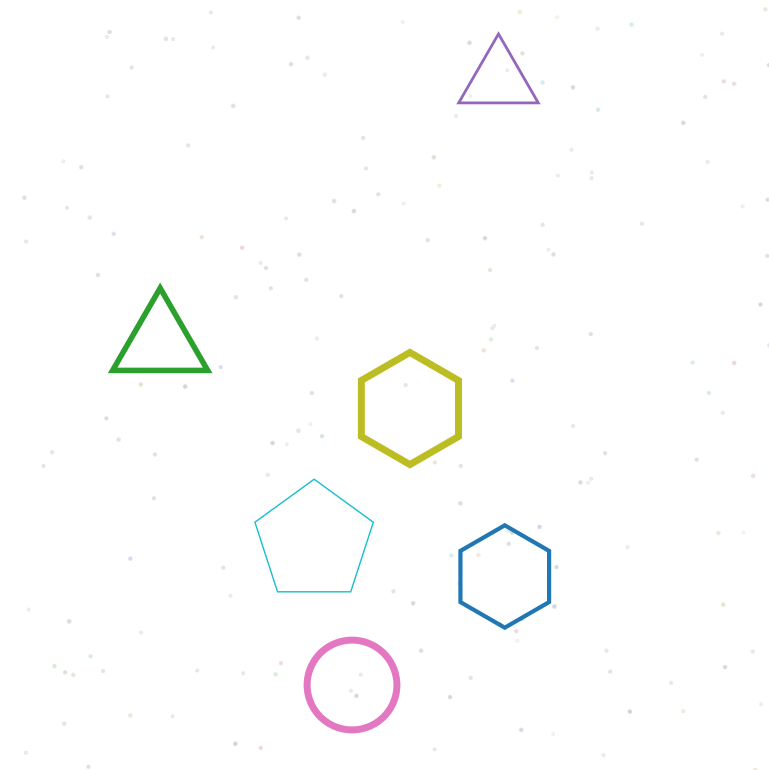[{"shape": "hexagon", "thickness": 1.5, "radius": 0.33, "center": [0.656, 0.251]}, {"shape": "triangle", "thickness": 2, "radius": 0.36, "center": [0.208, 0.555]}, {"shape": "triangle", "thickness": 1, "radius": 0.3, "center": [0.647, 0.896]}, {"shape": "circle", "thickness": 2.5, "radius": 0.29, "center": [0.457, 0.11]}, {"shape": "hexagon", "thickness": 2.5, "radius": 0.36, "center": [0.532, 0.469]}, {"shape": "pentagon", "thickness": 0.5, "radius": 0.4, "center": [0.408, 0.297]}]